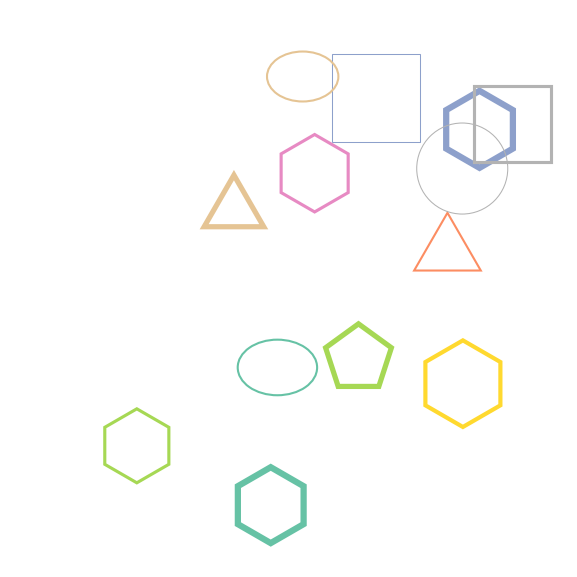[{"shape": "hexagon", "thickness": 3, "radius": 0.33, "center": [0.469, 0.124]}, {"shape": "oval", "thickness": 1, "radius": 0.34, "center": [0.48, 0.363]}, {"shape": "triangle", "thickness": 1, "radius": 0.33, "center": [0.775, 0.564]}, {"shape": "hexagon", "thickness": 3, "radius": 0.33, "center": [0.83, 0.775]}, {"shape": "square", "thickness": 0.5, "radius": 0.38, "center": [0.651, 0.83]}, {"shape": "hexagon", "thickness": 1.5, "radius": 0.34, "center": [0.545, 0.699]}, {"shape": "hexagon", "thickness": 1.5, "radius": 0.32, "center": [0.237, 0.227]}, {"shape": "pentagon", "thickness": 2.5, "radius": 0.3, "center": [0.621, 0.378]}, {"shape": "hexagon", "thickness": 2, "radius": 0.37, "center": [0.802, 0.335]}, {"shape": "triangle", "thickness": 2.5, "radius": 0.3, "center": [0.405, 0.636]}, {"shape": "oval", "thickness": 1, "radius": 0.31, "center": [0.524, 0.867]}, {"shape": "circle", "thickness": 0.5, "radius": 0.39, "center": [0.8, 0.707]}, {"shape": "square", "thickness": 1.5, "radius": 0.33, "center": [0.887, 0.784]}]